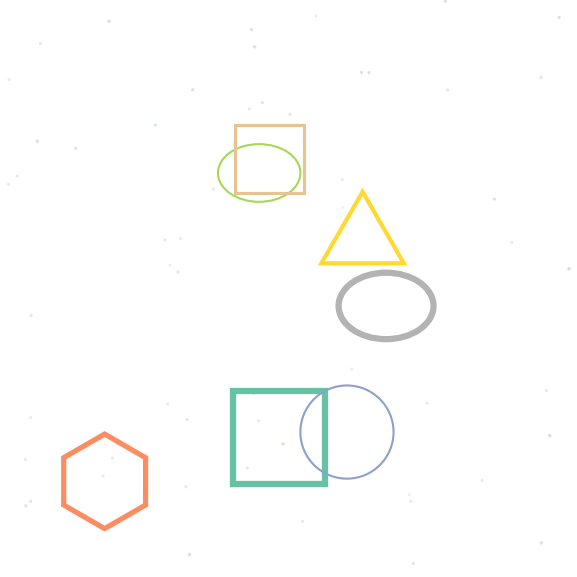[{"shape": "square", "thickness": 3, "radius": 0.4, "center": [0.483, 0.241]}, {"shape": "hexagon", "thickness": 2.5, "radius": 0.41, "center": [0.181, 0.166]}, {"shape": "circle", "thickness": 1, "radius": 0.4, "center": [0.601, 0.251]}, {"shape": "oval", "thickness": 1, "radius": 0.36, "center": [0.449, 0.7]}, {"shape": "triangle", "thickness": 2, "radius": 0.41, "center": [0.628, 0.584]}, {"shape": "square", "thickness": 1.5, "radius": 0.3, "center": [0.467, 0.724]}, {"shape": "oval", "thickness": 3, "radius": 0.41, "center": [0.668, 0.469]}]